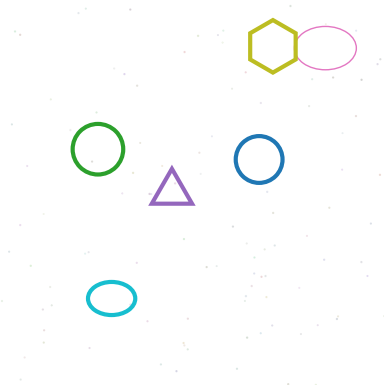[{"shape": "circle", "thickness": 3, "radius": 0.3, "center": [0.673, 0.586]}, {"shape": "circle", "thickness": 3, "radius": 0.33, "center": [0.254, 0.612]}, {"shape": "triangle", "thickness": 3, "radius": 0.3, "center": [0.447, 0.501]}, {"shape": "oval", "thickness": 1, "radius": 0.4, "center": [0.845, 0.875]}, {"shape": "hexagon", "thickness": 3, "radius": 0.34, "center": [0.709, 0.88]}, {"shape": "oval", "thickness": 3, "radius": 0.31, "center": [0.29, 0.225]}]